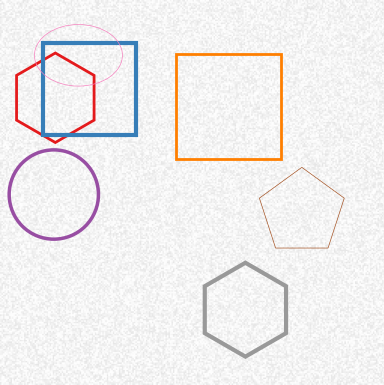[{"shape": "hexagon", "thickness": 2, "radius": 0.58, "center": [0.144, 0.746]}, {"shape": "square", "thickness": 3, "radius": 0.6, "center": [0.233, 0.769]}, {"shape": "circle", "thickness": 2.5, "radius": 0.58, "center": [0.14, 0.495]}, {"shape": "square", "thickness": 2, "radius": 0.68, "center": [0.593, 0.723]}, {"shape": "pentagon", "thickness": 0.5, "radius": 0.58, "center": [0.784, 0.449]}, {"shape": "oval", "thickness": 0.5, "radius": 0.57, "center": [0.204, 0.856]}, {"shape": "hexagon", "thickness": 3, "radius": 0.61, "center": [0.637, 0.196]}]